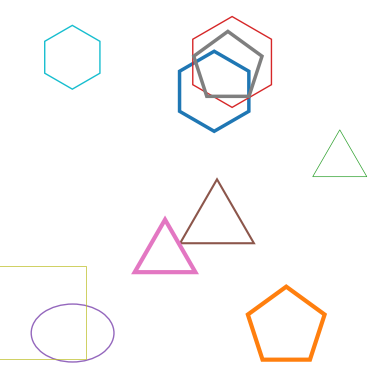[{"shape": "hexagon", "thickness": 2.5, "radius": 0.52, "center": [0.556, 0.763]}, {"shape": "pentagon", "thickness": 3, "radius": 0.52, "center": [0.743, 0.151]}, {"shape": "triangle", "thickness": 0.5, "radius": 0.41, "center": [0.883, 0.582]}, {"shape": "hexagon", "thickness": 1, "radius": 0.59, "center": [0.603, 0.839]}, {"shape": "oval", "thickness": 1, "radius": 0.54, "center": [0.189, 0.135]}, {"shape": "triangle", "thickness": 1.5, "radius": 0.55, "center": [0.564, 0.424]}, {"shape": "triangle", "thickness": 3, "radius": 0.45, "center": [0.429, 0.339]}, {"shape": "pentagon", "thickness": 2.5, "radius": 0.47, "center": [0.592, 0.825]}, {"shape": "square", "thickness": 0.5, "radius": 0.6, "center": [0.104, 0.188]}, {"shape": "hexagon", "thickness": 1, "radius": 0.41, "center": [0.188, 0.851]}]